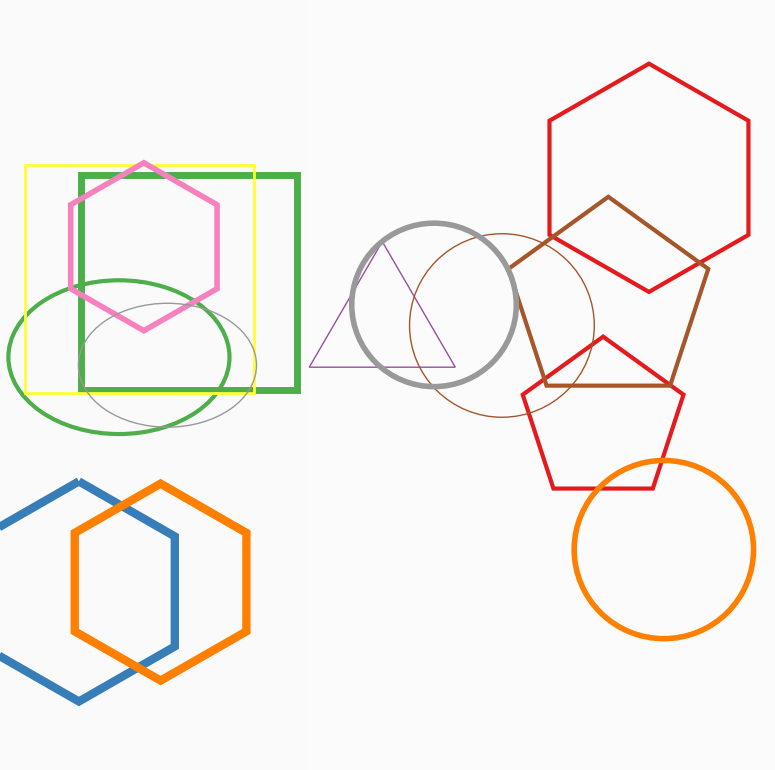[{"shape": "pentagon", "thickness": 1.5, "radius": 0.55, "center": [0.778, 0.454]}, {"shape": "hexagon", "thickness": 1.5, "radius": 0.74, "center": [0.837, 0.769]}, {"shape": "hexagon", "thickness": 3, "radius": 0.71, "center": [0.102, 0.232]}, {"shape": "square", "thickness": 2.5, "radius": 0.7, "center": [0.244, 0.633]}, {"shape": "oval", "thickness": 1.5, "radius": 0.71, "center": [0.153, 0.536]}, {"shape": "triangle", "thickness": 0.5, "radius": 0.54, "center": [0.493, 0.578]}, {"shape": "circle", "thickness": 2, "radius": 0.58, "center": [0.857, 0.286]}, {"shape": "hexagon", "thickness": 3, "radius": 0.64, "center": [0.207, 0.244]}, {"shape": "square", "thickness": 1, "radius": 0.74, "center": [0.181, 0.638]}, {"shape": "pentagon", "thickness": 1.5, "radius": 0.68, "center": [0.785, 0.609]}, {"shape": "circle", "thickness": 0.5, "radius": 0.6, "center": [0.648, 0.577]}, {"shape": "hexagon", "thickness": 2, "radius": 0.55, "center": [0.186, 0.68]}, {"shape": "circle", "thickness": 2, "radius": 0.53, "center": [0.56, 0.604]}, {"shape": "oval", "thickness": 0.5, "radius": 0.57, "center": [0.216, 0.526]}]